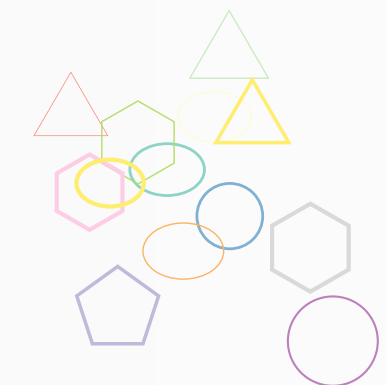[{"shape": "oval", "thickness": 2, "radius": 0.48, "center": [0.431, 0.559]}, {"shape": "oval", "thickness": 0.5, "radius": 0.47, "center": [0.554, 0.696]}, {"shape": "pentagon", "thickness": 2.5, "radius": 0.56, "center": [0.304, 0.197]}, {"shape": "triangle", "thickness": 0.5, "radius": 0.55, "center": [0.183, 0.702]}, {"shape": "circle", "thickness": 2, "radius": 0.42, "center": [0.593, 0.439]}, {"shape": "oval", "thickness": 1, "radius": 0.52, "center": [0.473, 0.348]}, {"shape": "hexagon", "thickness": 1, "radius": 0.54, "center": [0.356, 0.63]}, {"shape": "hexagon", "thickness": 3, "radius": 0.49, "center": [0.231, 0.501]}, {"shape": "hexagon", "thickness": 3, "radius": 0.57, "center": [0.801, 0.357]}, {"shape": "circle", "thickness": 1.5, "radius": 0.58, "center": [0.859, 0.114]}, {"shape": "triangle", "thickness": 1, "radius": 0.59, "center": [0.591, 0.855]}, {"shape": "triangle", "thickness": 2.5, "radius": 0.54, "center": [0.651, 0.684]}, {"shape": "oval", "thickness": 3, "radius": 0.43, "center": [0.284, 0.524]}]